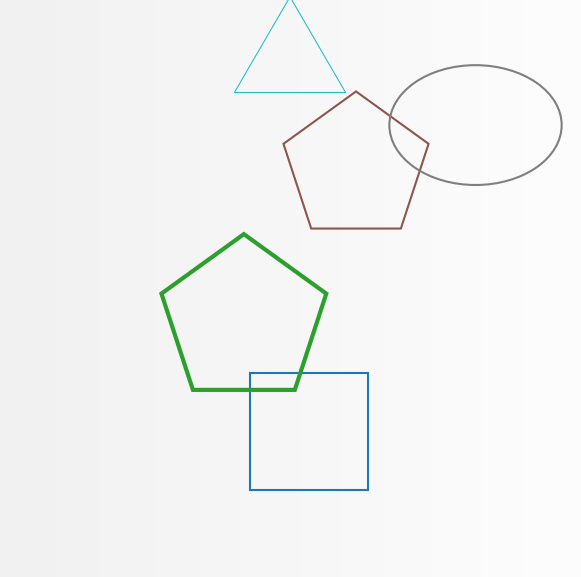[{"shape": "square", "thickness": 1, "radius": 0.51, "center": [0.532, 0.253]}, {"shape": "pentagon", "thickness": 2, "radius": 0.75, "center": [0.42, 0.445]}, {"shape": "pentagon", "thickness": 1, "radius": 0.66, "center": [0.613, 0.71]}, {"shape": "oval", "thickness": 1, "radius": 0.74, "center": [0.818, 0.783]}, {"shape": "triangle", "thickness": 0.5, "radius": 0.55, "center": [0.499, 0.894]}]